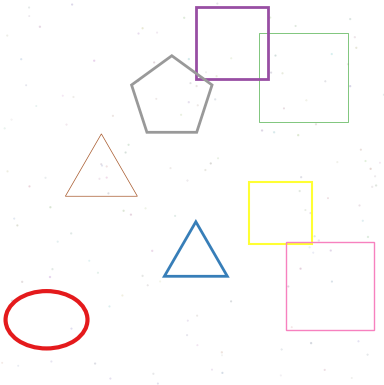[{"shape": "oval", "thickness": 3, "radius": 0.53, "center": [0.121, 0.169]}, {"shape": "triangle", "thickness": 2, "radius": 0.47, "center": [0.509, 0.33]}, {"shape": "square", "thickness": 0.5, "radius": 0.58, "center": [0.789, 0.799]}, {"shape": "square", "thickness": 2, "radius": 0.47, "center": [0.602, 0.889]}, {"shape": "square", "thickness": 1.5, "radius": 0.41, "center": [0.729, 0.446]}, {"shape": "triangle", "thickness": 0.5, "radius": 0.54, "center": [0.263, 0.544]}, {"shape": "square", "thickness": 1, "radius": 0.57, "center": [0.856, 0.256]}, {"shape": "pentagon", "thickness": 2, "radius": 0.55, "center": [0.446, 0.745]}]